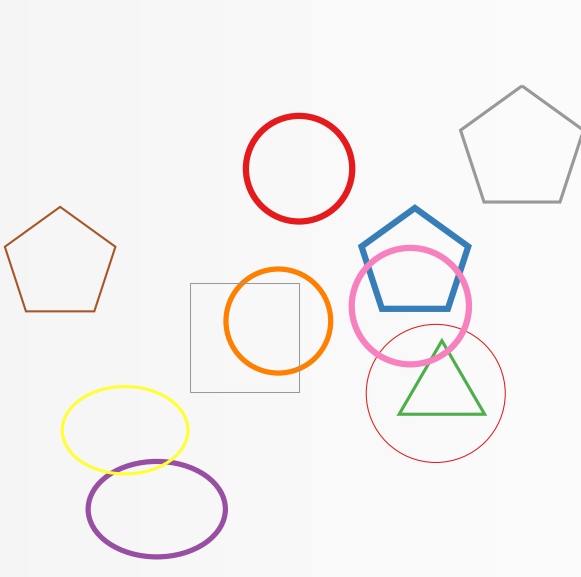[{"shape": "circle", "thickness": 3, "radius": 0.46, "center": [0.515, 0.707]}, {"shape": "circle", "thickness": 0.5, "radius": 0.6, "center": [0.75, 0.318]}, {"shape": "pentagon", "thickness": 3, "radius": 0.48, "center": [0.714, 0.542]}, {"shape": "triangle", "thickness": 1.5, "radius": 0.42, "center": [0.76, 0.324]}, {"shape": "oval", "thickness": 2.5, "radius": 0.59, "center": [0.27, 0.117]}, {"shape": "circle", "thickness": 2.5, "radius": 0.45, "center": [0.479, 0.443]}, {"shape": "oval", "thickness": 1.5, "radius": 0.54, "center": [0.215, 0.254]}, {"shape": "pentagon", "thickness": 1, "radius": 0.5, "center": [0.103, 0.541]}, {"shape": "circle", "thickness": 3, "radius": 0.5, "center": [0.706, 0.469]}, {"shape": "pentagon", "thickness": 1.5, "radius": 0.56, "center": [0.898, 0.739]}, {"shape": "square", "thickness": 0.5, "radius": 0.47, "center": [0.421, 0.415]}]